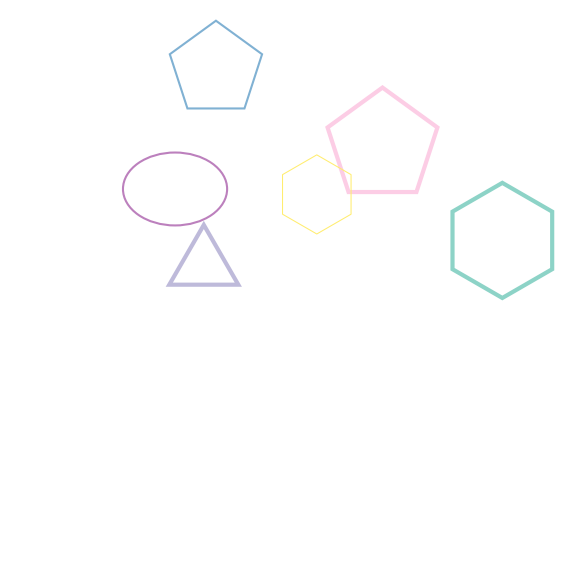[{"shape": "hexagon", "thickness": 2, "radius": 0.5, "center": [0.87, 0.583]}, {"shape": "triangle", "thickness": 2, "radius": 0.35, "center": [0.353, 0.541]}, {"shape": "pentagon", "thickness": 1, "radius": 0.42, "center": [0.374, 0.879]}, {"shape": "pentagon", "thickness": 2, "radius": 0.5, "center": [0.662, 0.747]}, {"shape": "oval", "thickness": 1, "radius": 0.45, "center": [0.303, 0.672]}, {"shape": "hexagon", "thickness": 0.5, "radius": 0.34, "center": [0.549, 0.662]}]